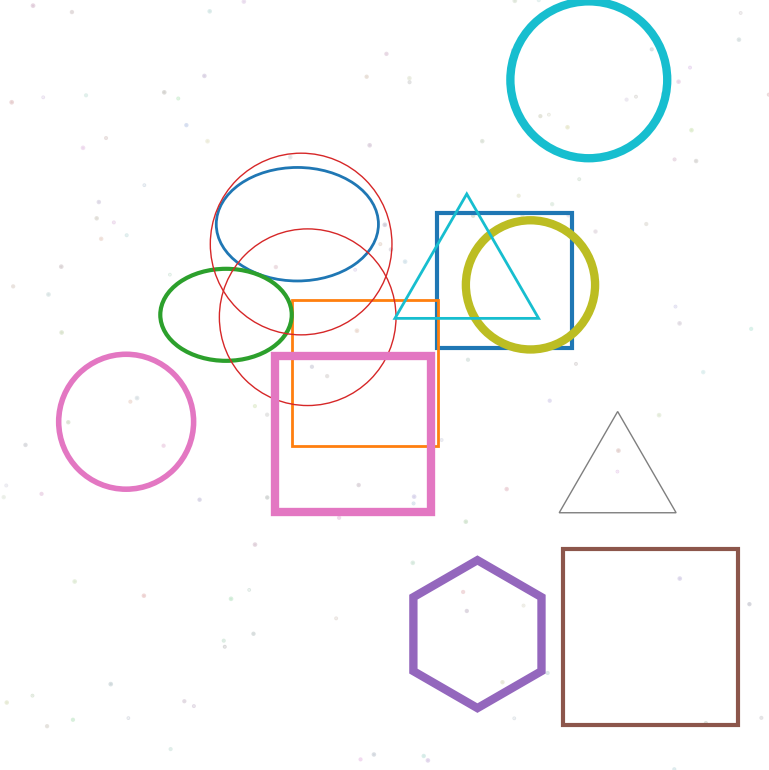[{"shape": "square", "thickness": 1.5, "radius": 0.44, "center": [0.656, 0.636]}, {"shape": "oval", "thickness": 1, "radius": 0.53, "center": [0.386, 0.709]}, {"shape": "square", "thickness": 1, "radius": 0.47, "center": [0.474, 0.515]}, {"shape": "oval", "thickness": 1.5, "radius": 0.43, "center": [0.294, 0.591]}, {"shape": "circle", "thickness": 0.5, "radius": 0.57, "center": [0.4, 0.588]}, {"shape": "circle", "thickness": 0.5, "radius": 0.59, "center": [0.391, 0.683]}, {"shape": "hexagon", "thickness": 3, "radius": 0.48, "center": [0.62, 0.176]}, {"shape": "square", "thickness": 1.5, "radius": 0.57, "center": [0.845, 0.173]}, {"shape": "circle", "thickness": 2, "radius": 0.44, "center": [0.164, 0.452]}, {"shape": "square", "thickness": 3, "radius": 0.51, "center": [0.458, 0.437]}, {"shape": "triangle", "thickness": 0.5, "radius": 0.44, "center": [0.802, 0.378]}, {"shape": "circle", "thickness": 3, "radius": 0.42, "center": [0.689, 0.63]}, {"shape": "triangle", "thickness": 1, "radius": 0.54, "center": [0.606, 0.64]}, {"shape": "circle", "thickness": 3, "radius": 0.51, "center": [0.765, 0.896]}]